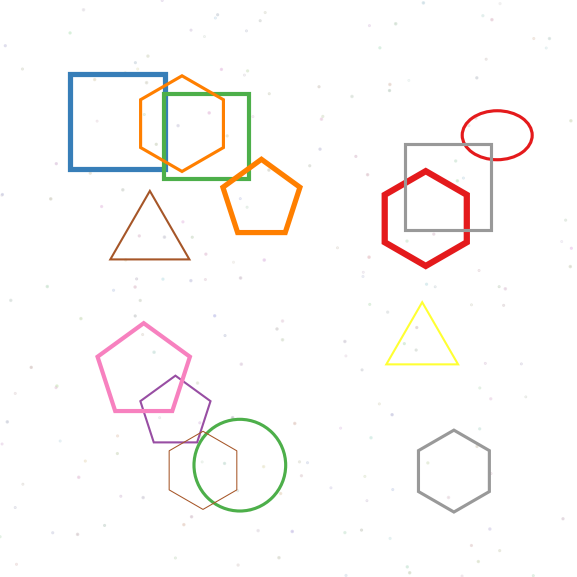[{"shape": "oval", "thickness": 1.5, "radius": 0.3, "center": [0.861, 0.765]}, {"shape": "hexagon", "thickness": 3, "radius": 0.41, "center": [0.737, 0.621]}, {"shape": "square", "thickness": 2.5, "radius": 0.41, "center": [0.203, 0.789]}, {"shape": "circle", "thickness": 1.5, "radius": 0.4, "center": [0.415, 0.194]}, {"shape": "square", "thickness": 2, "radius": 0.37, "center": [0.358, 0.763]}, {"shape": "pentagon", "thickness": 1, "radius": 0.32, "center": [0.304, 0.285]}, {"shape": "pentagon", "thickness": 2.5, "radius": 0.35, "center": [0.453, 0.653]}, {"shape": "hexagon", "thickness": 1.5, "radius": 0.41, "center": [0.315, 0.785]}, {"shape": "triangle", "thickness": 1, "radius": 0.36, "center": [0.731, 0.404]}, {"shape": "triangle", "thickness": 1, "radius": 0.4, "center": [0.259, 0.589]}, {"shape": "hexagon", "thickness": 0.5, "radius": 0.34, "center": [0.351, 0.185]}, {"shape": "pentagon", "thickness": 2, "radius": 0.42, "center": [0.249, 0.355]}, {"shape": "square", "thickness": 1.5, "radius": 0.37, "center": [0.776, 0.675]}, {"shape": "hexagon", "thickness": 1.5, "radius": 0.35, "center": [0.786, 0.183]}]